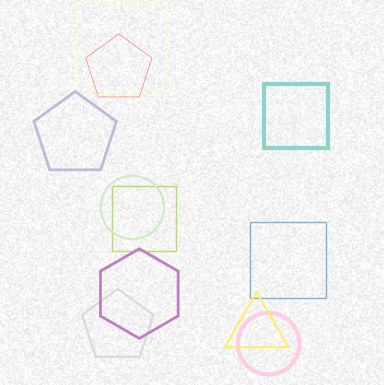[{"shape": "square", "thickness": 3, "radius": 0.42, "center": [0.769, 0.699]}, {"shape": "square", "thickness": 0.5, "radius": 0.58, "center": [0.317, 0.873]}, {"shape": "pentagon", "thickness": 2, "radius": 0.56, "center": [0.195, 0.65]}, {"shape": "pentagon", "thickness": 0.5, "radius": 0.45, "center": [0.309, 0.821]}, {"shape": "square", "thickness": 1, "radius": 0.49, "center": [0.748, 0.324]}, {"shape": "square", "thickness": 1, "radius": 0.42, "center": [0.375, 0.433]}, {"shape": "circle", "thickness": 3, "radius": 0.4, "center": [0.698, 0.107]}, {"shape": "pentagon", "thickness": 1.5, "radius": 0.49, "center": [0.306, 0.152]}, {"shape": "hexagon", "thickness": 2, "radius": 0.58, "center": [0.362, 0.237]}, {"shape": "circle", "thickness": 1.5, "radius": 0.41, "center": [0.344, 0.461]}, {"shape": "triangle", "thickness": 1.5, "radius": 0.48, "center": [0.667, 0.146]}]